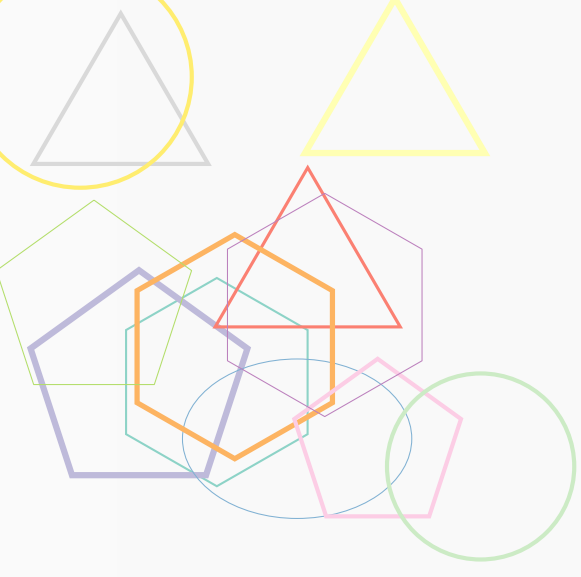[{"shape": "hexagon", "thickness": 1, "radius": 0.9, "center": [0.373, 0.337]}, {"shape": "triangle", "thickness": 3, "radius": 0.89, "center": [0.679, 0.823]}, {"shape": "pentagon", "thickness": 3, "radius": 0.98, "center": [0.239, 0.335]}, {"shape": "triangle", "thickness": 1.5, "radius": 0.92, "center": [0.529, 0.525]}, {"shape": "oval", "thickness": 0.5, "radius": 0.99, "center": [0.511, 0.239]}, {"shape": "hexagon", "thickness": 2.5, "radius": 0.97, "center": [0.404, 0.399]}, {"shape": "pentagon", "thickness": 0.5, "radius": 0.88, "center": [0.162, 0.476]}, {"shape": "pentagon", "thickness": 2, "radius": 0.75, "center": [0.65, 0.227]}, {"shape": "triangle", "thickness": 2, "radius": 0.87, "center": [0.208, 0.802]}, {"shape": "hexagon", "thickness": 0.5, "radius": 0.97, "center": [0.559, 0.471]}, {"shape": "circle", "thickness": 2, "radius": 0.81, "center": [0.827, 0.191]}, {"shape": "circle", "thickness": 2, "radius": 0.96, "center": [0.138, 0.866]}]